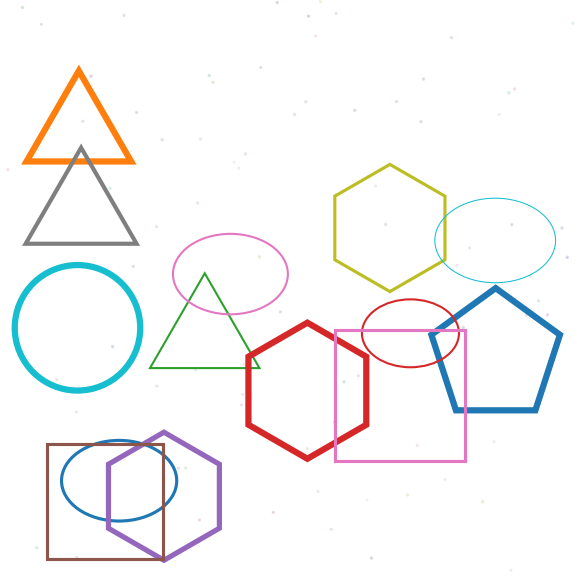[{"shape": "oval", "thickness": 1.5, "radius": 0.5, "center": [0.206, 0.167]}, {"shape": "pentagon", "thickness": 3, "radius": 0.58, "center": [0.858, 0.383]}, {"shape": "triangle", "thickness": 3, "radius": 0.52, "center": [0.137, 0.772]}, {"shape": "triangle", "thickness": 1, "radius": 0.55, "center": [0.355, 0.416]}, {"shape": "hexagon", "thickness": 3, "radius": 0.59, "center": [0.532, 0.323]}, {"shape": "oval", "thickness": 1, "radius": 0.42, "center": [0.711, 0.422]}, {"shape": "hexagon", "thickness": 2.5, "radius": 0.55, "center": [0.284, 0.14]}, {"shape": "square", "thickness": 1.5, "radius": 0.5, "center": [0.182, 0.131]}, {"shape": "square", "thickness": 1.5, "radius": 0.56, "center": [0.692, 0.315]}, {"shape": "oval", "thickness": 1, "radius": 0.5, "center": [0.399, 0.525]}, {"shape": "triangle", "thickness": 2, "radius": 0.55, "center": [0.14, 0.633]}, {"shape": "hexagon", "thickness": 1.5, "radius": 0.55, "center": [0.675, 0.604]}, {"shape": "circle", "thickness": 3, "radius": 0.54, "center": [0.134, 0.432]}, {"shape": "oval", "thickness": 0.5, "radius": 0.52, "center": [0.857, 0.583]}]